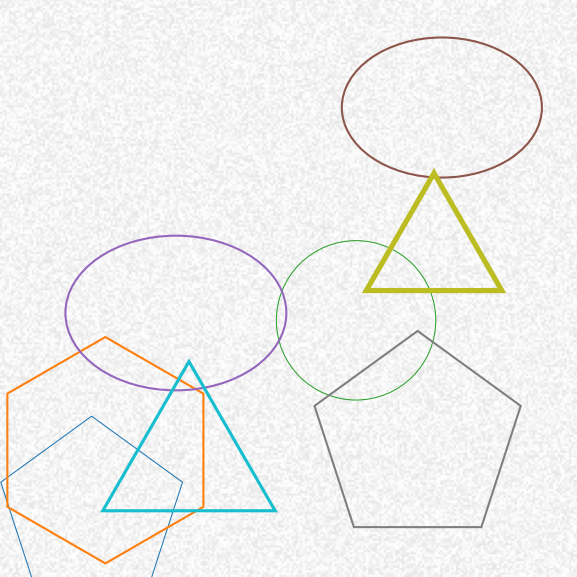[{"shape": "pentagon", "thickness": 0.5, "radius": 0.83, "center": [0.159, 0.113]}, {"shape": "hexagon", "thickness": 1, "radius": 0.98, "center": [0.182, 0.22]}, {"shape": "circle", "thickness": 0.5, "radius": 0.69, "center": [0.617, 0.444]}, {"shape": "oval", "thickness": 1, "radius": 0.96, "center": [0.305, 0.457]}, {"shape": "oval", "thickness": 1, "radius": 0.87, "center": [0.765, 0.813]}, {"shape": "pentagon", "thickness": 1, "radius": 0.94, "center": [0.723, 0.238]}, {"shape": "triangle", "thickness": 2.5, "radius": 0.68, "center": [0.752, 0.564]}, {"shape": "triangle", "thickness": 1.5, "radius": 0.86, "center": [0.327, 0.201]}]